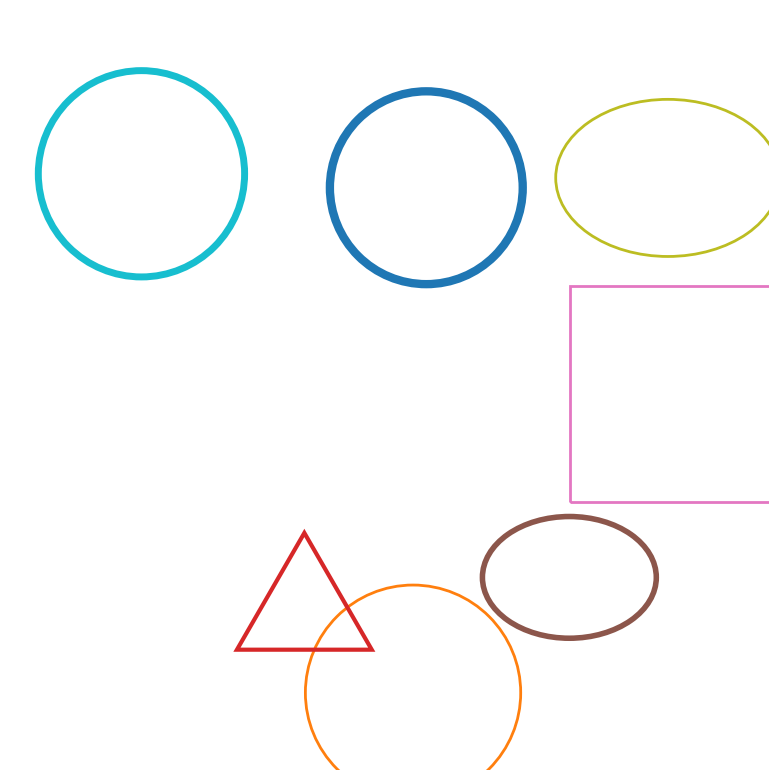[{"shape": "circle", "thickness": 3, "radius": 0.63, "center": [0.554, 0.756]}, {"shape": "circle", "thickness": 1, "radius": 0.7, "center": [0.536, 0.1]}, {"shape": "triangle", "thickness": 1.5, "radius": 0.51, "center": [0.395, 0.207]}, {"shape": "oval", "thickness": 2, "radius": 0.56, "center": [0.739, 0.25]}, {"shape": "square", "thickness": 1, "radius": 0.7, "center": [0.88, 0.488]}, {"shape": "oval", "thickness": 1, "radius": 0.73, "center": [0.867, 0.769]}, {"shape": "circle", "thickness": 2.5, "radius": 0.67, "center": [0.184, 0.774]}]